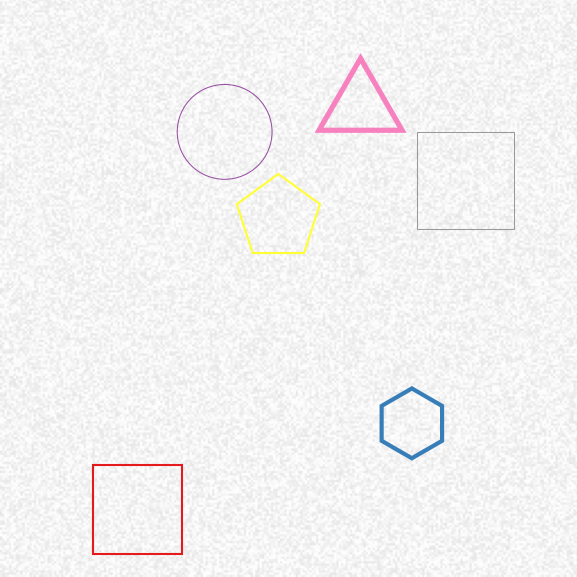[{"shape": "square", "thickness": 1, "radius": 0.38, "center": [0.238, 0.116]}, {"shape": "hexagon", "thickness": 2, "radius": 0.3, "center": [0.713, 0.266]}, {"shape": "circle", "thickness": 0.5, "radius": 0.41, "center": [0.389, 0.771]}, {"shape": "pentagon", "thickness": 1, "radius": 0.38, "center": [0.482, 0.622]}, {"shape": "triangle", "thickness": 2.5, "radius": 0.42, "center": [0.624, 0.815]}, {"shape": "square", "thickness": 0.5, "radius": 0.42, "center": [0.806, 0.686]}]